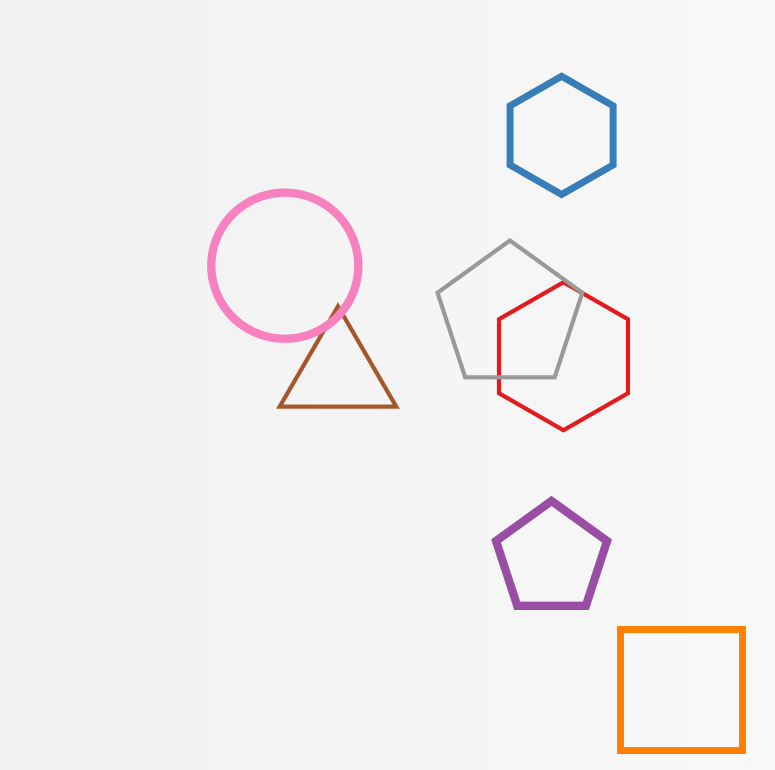[{"shape": "hexagon", "thickness": 1.5, "radius": 0.48, "center": [0.727, 0.537]}, {"shape": "hexagon", "thickness": 2.5, "radius": 0.38, "center": [0.725, 0.824]}, {"shape": "pentagon", "thickness": 3, "radius": 0.38, "center": [0.712, 0.274]}, {"shape": "square", "thickness": 2.5, "radius": 0.39, "center": [0.879, 0.105]}, {"shape": "triangle", "thickness": 1.5, "radius": 0.43, "center": [0.436, 0.515]}, {"shape": "circle", "thickness": 3, "radius": 0.47, "center": [0.367, 0.655]}, {"shape": "pentagon", "thickness": 1.5, "radius": 0.49, "center": [0.658, 0.589]}]